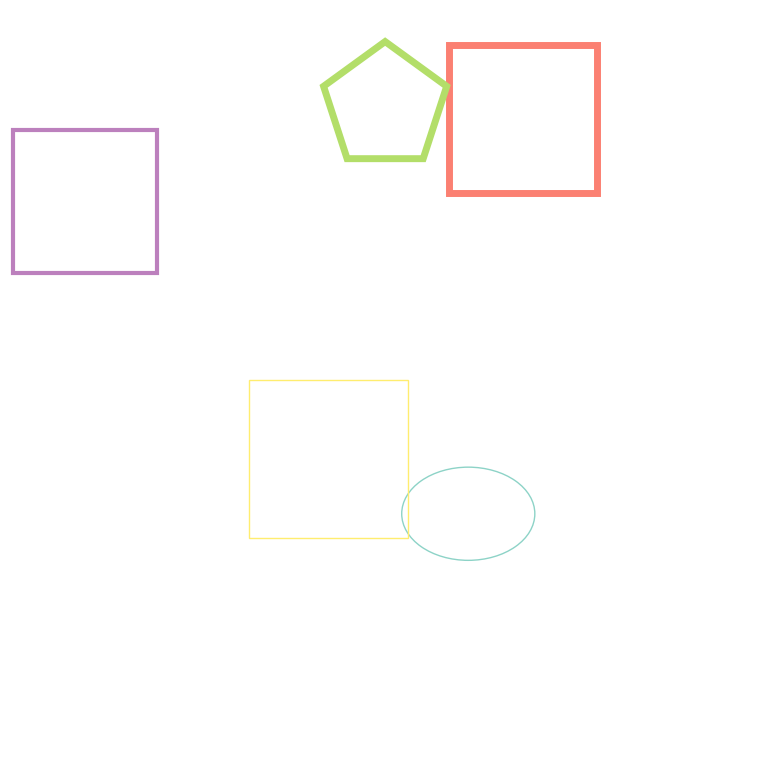[{"shape": "oval", "thickness": 0.5, "radius": 0.43, "center": [0.608, 0.333]}, {"shape": "square", "thickness": 2.5, "radius": 0.48, "center": [0.679, 0.846]}, {"shape": "pentagon", "thickness": 2.5, "radius": 0.42, "center": [0.5, 0.862]}, {"shape": "square", "thickness": 1.5, "radius": 0.47, "center": [0.111, 0.738]}, {"shape": "square", "thickness": 0.5, "radius": 0.51, "center": [0.427, 0.404]}]